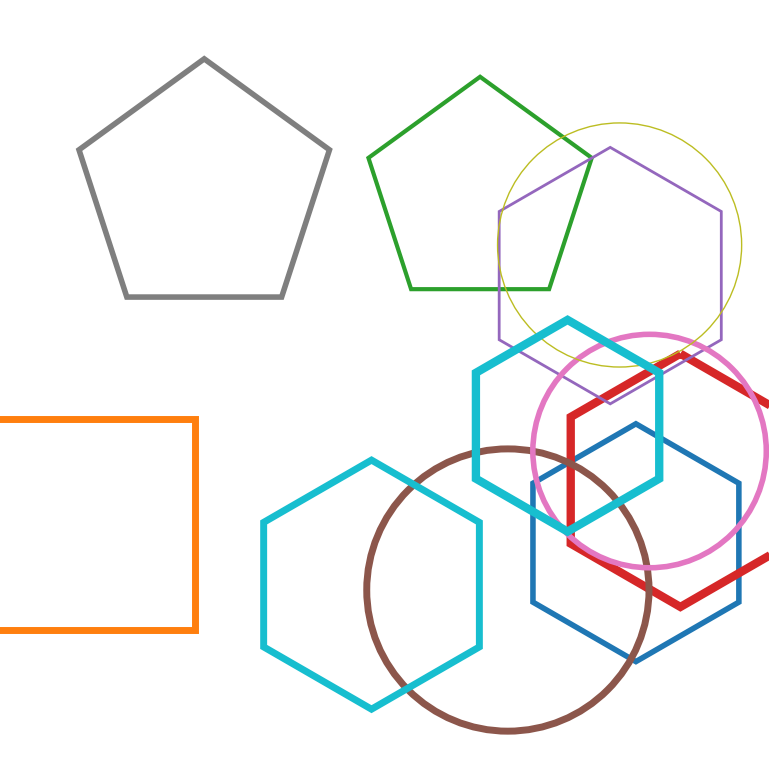[{"shape": "hexagon", "thickness": 2, "radius": 0.77, "center": [0.826, 0.295]}, {"shape": "square", "thickness": 2.5, "radius": 0.68, "center": [0.117, 0.319]}, {"shape": "pentagon", "thickness": 1.5, "radius": 0.76, "center": [0.624, 0.748]}, {"shape": "hexagon", "thickness": 3, "radius": 0.82, "center": [0.884, 0.376]}, {"shape": "hexagon", "thickness": 1, "radius": 0.83, "center": [0.793, 0.642]}, {"shape": "circle", "thickness": 2.5, "radius": 0.92, "center": [0.66, 0.234]}, {"shape": "circle", "thickness": 2, "radius": 0.76, "center": [0.844, 0.414]}, {"shape": "pentagon", "thickness": 2, "radius": 0.86, "center": [0.265, 0.753]}, {"shape": "circle", "thickness": 0.5, "radius": 0.79, "center": [0.805, 0.682]}, {"shape": "hexagon", "thickness": 2.5, "radius": 0.81, "center": [0.482, 0.241]}, {"shape": "hexagon", "thickness": 3, "radius": 0.69, "center": [0.737, 0.447]}]